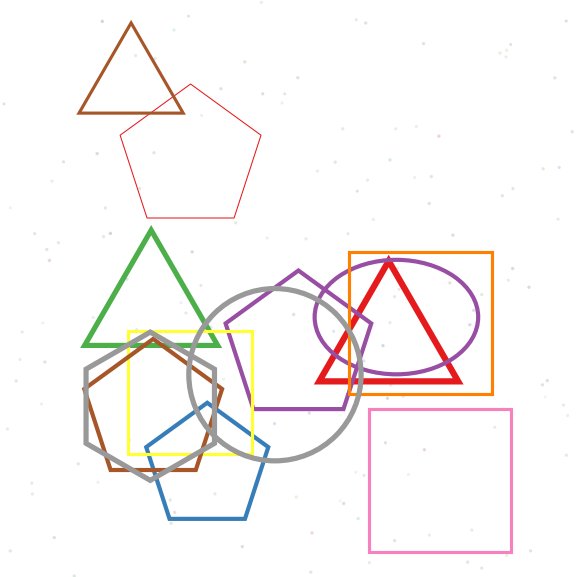[{"shape": "pentagon", "thickness": 0.5, "radius": 0.64, "center": [0.33, 0.725]}, {"shape": "triangle", "thickness": 3, "radius": 0.69, "center": [0.673, 0.408]}, {"shape": "pentagon", "thickness": 2, "radius": 0.56, "center": [0.359, 0.191]}, {"shape": "triangle", "thickness": 2.5, "radius": 0.67, "center": [0.262, 0.468]}, {"shape": "oval", "thickness": 2, "radius": 0.71, "center": [0.686, 0.45]}, {"shape": "pentagon", "thickness": 2, "radius": 0.66, "center": [0.517, 0.398]}, {"shape": "square", "thickness": 1.5, "radius": 0.62, "center": [0.728, 0.44]}, {"shape": "square", "thickness": 1.5, "radius": 0.54, "center": [0.329, 0.32]}, {"shape": "pentagon", "thickness": 2, "radius": 0.63, "center": [0.265, 0.287]}, {"shape": "triangle", "thickness": 1.5, "radius": 0.52, "center": [0.227, 0.855]}, {"shape": "square", "thickness": 1.5, "radius": 0.62, "center": [0.763, 0.167]}, {"shape": "circle", "thickness": 2.5, "radius": 0.75, "center": [0.476, 0.35]}, {"shape": "hexagon", "thickness": 2.5, "radius": 0.64, "center": [0.26, 0.296]}]